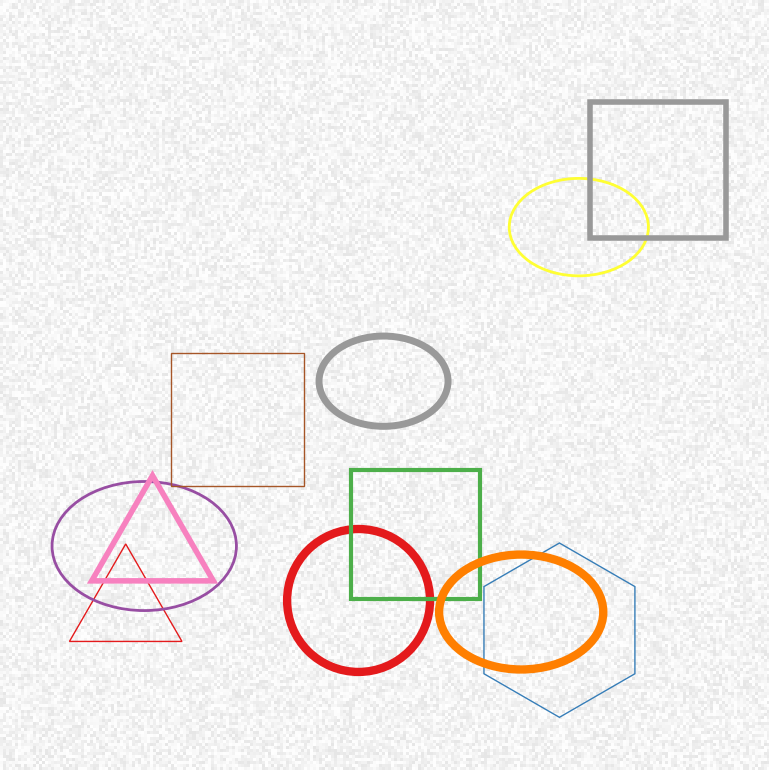[{"shape": "triangle", "thickness": 0.5, "radius": 0.42, "center": [0.163, 0.209]}, {"shape": "circle", "thickness": 3, "radius": 0.46, "center": [0.466, 0.22]}, {"shape": "hexagon", "thickness": 0.5, "radius": 0.57, "center": [0.727, 0.182]}, {"shape": "square", "thickness": 1.5, "radius": 0.42, "center": [0.539, 0.306]}, {"shape": "oval", "thickness": 1, "radius": 0.6, "center": [0.187, 0.291]}, {"shape": "oval", "thickness": 3, "radius": 0.53, "center": [0.677, 0.205]}, {"shape": "oval", "thickness": 1, "radius": 0.45, "center": [0.752, 0.705]}, {"shape": "square", "thickness": 0.5, "radius": 0.43, "center": [0.308, 0.455]}, {"shape": "triangle", "thickness": 2, "radius": 0.46, "center": [0.198, 0.291]}, {"shape": "oval", "thickness": 2.5, "radius": 0.42, "center": [0.498, 0.505]}, {"shape": "square", "thickness": 2, "radius": 0.44, "center": [0.854, 0.779]}]